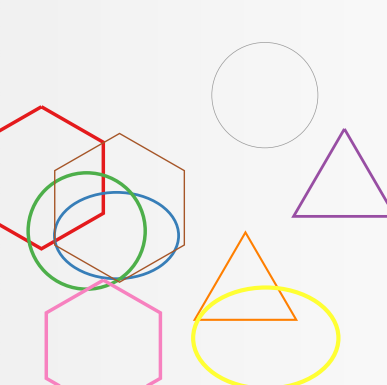[{"shape": "hexagon", "thickness": 2.5, "radius": 0.92, "center": [0.107, 0.538]}, {"shape": "oval", "thickness": 2, "radius": 0.8, "center": [0.301, 0.388]}, {"shape": "circle", "thickness": 2.5, "radius": 0.76, "center": [0.224, 0.4]}, {"shape": "triangle", "thickness": 2, "radius": 0.76, "center": [0.889, 0.514]}, {"shape": "triangle", "thickness": 1.5, "radius": 0.76, "center": [0.633, 0.245]}, {"shape": "oval", "thickness": 3, "radius": 0.94, "center": [0.686, 0.122]}, {"shape": "hexagon", "thickness": 1, "radius": 0.97, "center": [0.308, 0.46]}, {"shape": "hexagon", "thickness": 2.5, "radius": 0.85, "center": [0.267, 0.102]}, {"shape": "circle", "thickness": 0.5, "radius": 0.68, "center": [0.684, 0.753]}]